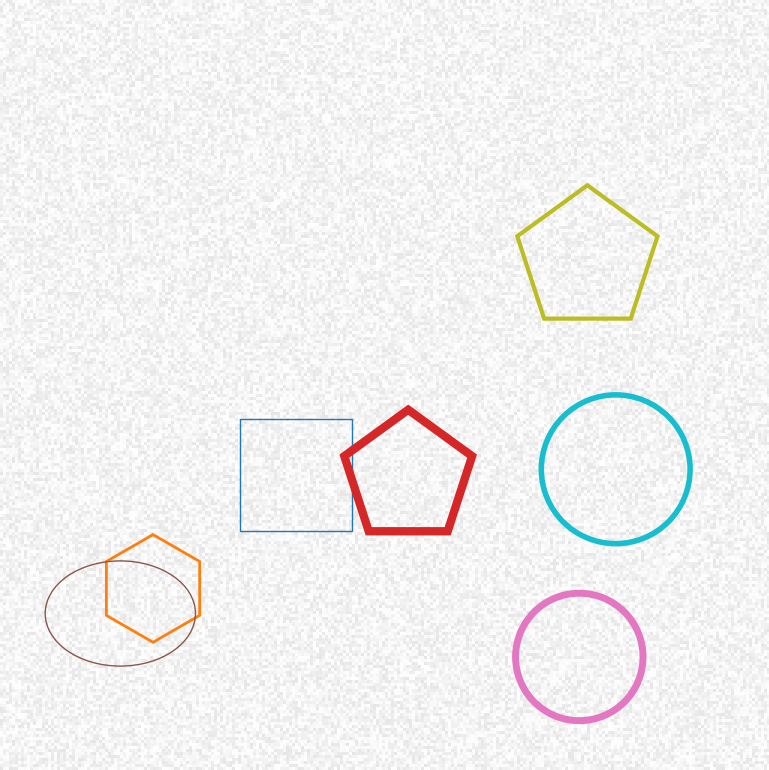[{"shape": "square", "thickness": 0.5, "radius": 0.36, "center": [0.384, 0.383]}, {"shape": "hexagon", "thickness": 1, "radius": 0.35, "center": [0.199, 0.236]}, {"shape": "pentagon", "thickness": 3, "radius": 0.44, "center": [0.53, 0.381]}, {"shape": "oval", "thickness": 0.5, "radius": 0.49, "center": [0.156, 0.203]}, {"shape": "circle", "thickness": 2.5, "radius": 0.41, "center": [0.752, 0.147]}, {"shape": "pentagon", "thickness": 1.5, "radius": 0.48, "center": [0.763, 0.664]}, {"shape": "circle", "thickness": 2, "radius": 0.48, "center": [0.8, 0.391]}]